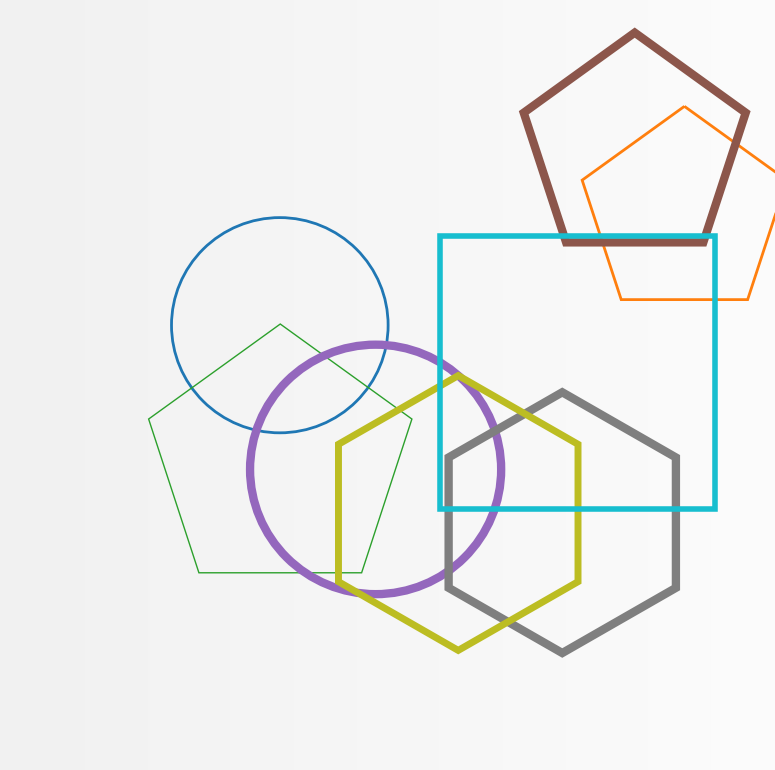[{"shape": "circle", "thickness": 1, "radius": 0.7, "center": [0.361, 0.578]}, {"shape": "pentagon", "thickness": 1, "radius": 0.69, "center": [0.883, 0.723]}, {"shape": "pentagon", "thickness": 0.5, "radius": 0.89, "center": [0.362, 0.401]}, {"shape": "circle", "thickness": 3, "radius": 0.81, "center": [0.485, 0.39]}, {"shape": "pentagon", "thickness": 3, "radius": 0.75, "center": [0.819, 0.807]}, {"shape": "hexagon", "thickness": 3, "radius": 0.85, "center": [0.726, 0.321]}, {"shape": "hexagon", "thickness": 2.5, "radius": 0.89, "center": [0.591, 0.334]}, {"shape": "square", "thickness": 2, "radius": 0.89, "center": [0.745, 0.516]}]